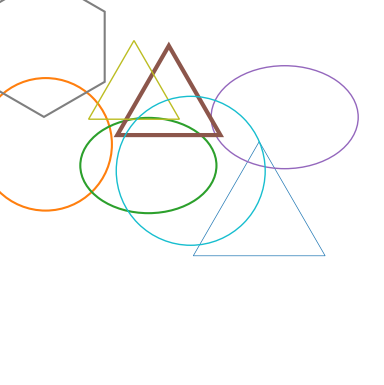[{"shape": "triangle", "thickness": 0.5, "radius": 0.99, "center": [0.673, 0.434]}, {"shape": "circle", "thickness": 1.5, "radius": 0.86, "center": [0.119, 0.625]}, {"shape": "oval", "thickness": 1.5, "radius": 0.88, "center": [0.385, 0.57]}, {"shape": "oval", "thickness": 1, "radius": 0.96, "center": [0.739, 0.696]}, {"shape": "triangle", "thickness": 3, "radius": 0.77, "center": [0.439, 0.726]}, {"shape": "hexagon", "thickness": 1.5, "radius": 0.91, "center": [0.114, 0.879]}, {"shape": "triangle", "thickness": 1, "radius": 0.68, "center": [0.348, 0.758]}, {"shape": "circle", "thickness": 1, "radius": 0.97, "center": [0.495, 0.556]}]